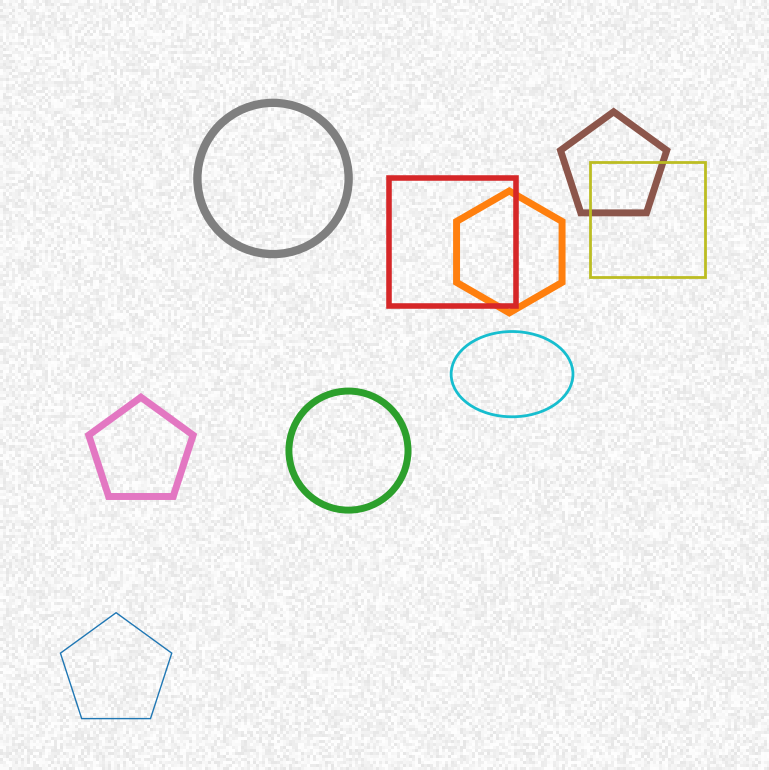[{"shape": "pentagon", "thickness": 0.5, "radius": 0.38, "center": [0.151, 0.128]}, {"shape": "hexagon", "thickness": 2.5, "radius": 0.4, "center": [0.661, 0.673]}, {"shape": "circle", "thickness": 2.5, "radius": 0.39, "center": [0.453, 0.415]}, {"shape": "square", "thickness": 2, "radius": 0.41, "center": [0.588, 0.686]}, {"shape": "pentagon", "thickness": 2.5, "radius": 0.36, "center": [0.797, 0.782]}, {"shape": "pentagon", "thickness": 2.5, "radius": 0.36, "center": [0.183, 0.413]}, {"shape": "circle", "thickness": 3, "radius": 0.49, "center": [0.355, 0.768]}, {"shape": "square", "thickness": 1, "radius": 0.37, "center": [0.841, 0.715]}, {"shape": "oval", "thickness": 1, "radius": 0.4, "center": [0.665, 0.514]}]